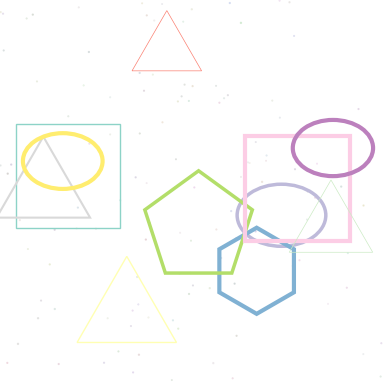[{"shape": "square", "thickness": 1, "radius": 0.67, "center": [0.176, 0.543]}, {"shape": "triangle", "thickness": 1, "radius": 0.75, "center": [0.329, 0.185]}, {"shape": "oval", "thickness": 2.5, "radius": 0.58, "center": [0.731, 0.441]}, {"shape": "triangle", "thickness": 0.5, "radius": 0.52, "center": [0.433, 0.868]}, {"shape": "hexagon", "thickness": 3, "radius": 0.56, "center": [0.667, 0.297]}, {"shape": "pentagon", "thickness": 2.5, "radius": 0.73, "center": [0.516, 0.41]}, {"shape": "square", "thickness": 3, "radius": 0.68, "center": [0.772, 0.511]}, {"shape": "triangle", "thickness": 1.5, "radius": 0.7, "center": [0.112, 0.505]}, {"shape": "oval", "thickness": 3, "radius": 0.52, "center": [0.865, 0.616]}, {"shape": "triangle", "thickness": 0.5, "radius": 0.63, "center": [0.86, 0.407]}, {"shape": "oval", "thickness": 3, "radius": 0.52, "center": [0.163, 0.582]}]